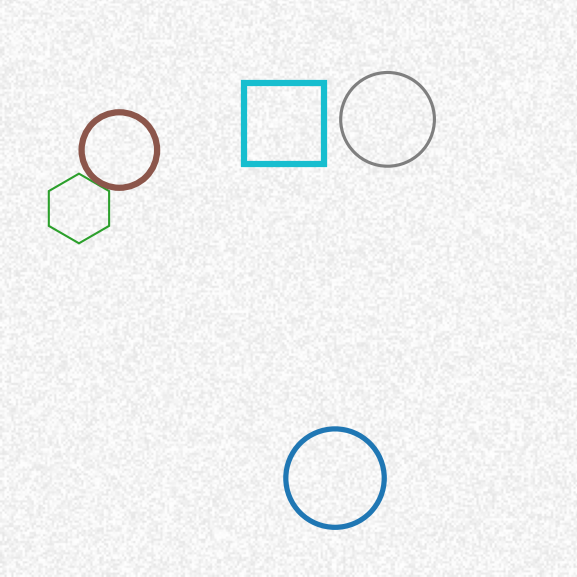[{"shape": "circle", "thickness": 2.5, "radius": 0.43, "center": [0.58, 0.171]}, {"shape": "hexagon", "thickness": 1, "radius": 0.3, "center": [0.137, 0.638]}, {"shape": "circle", "thickness": 3, "radius": 0.33, "center": [0.207, 0.739]}, {"shape": "circle", "thickness": 1.5, "radius": 0.41, "center": [0.671, 0.792]}, {"shape": "square", "thickness": 3, "radius": 0.35, "center": [0.492, 0.785]}]